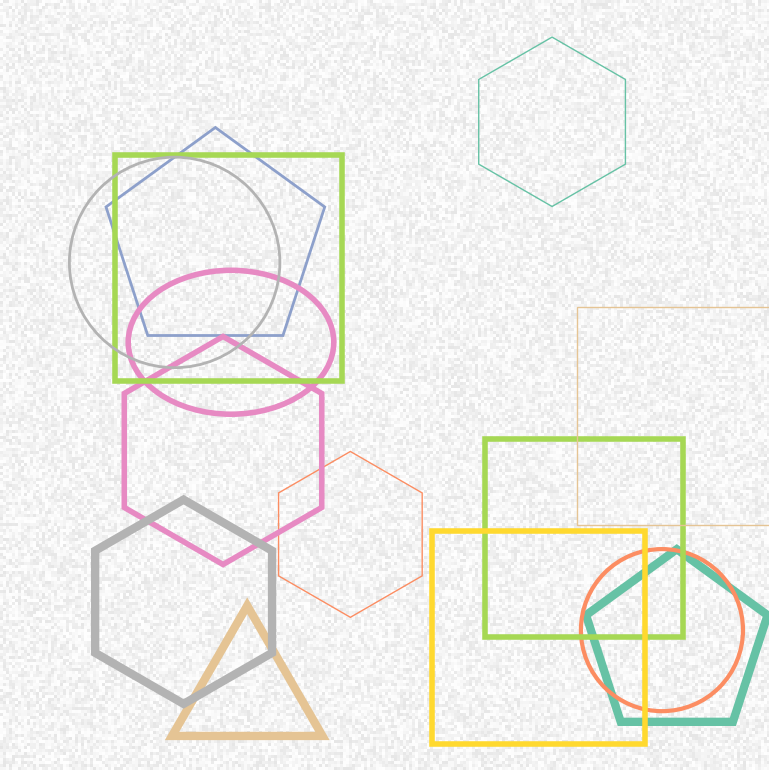[{"shape": "pentagon", "thickness": 3, "radius": 0.62, "center": [0.879, 0.163]}, {"shape": "hexagon", "thickness": 0.5, "radius": 0.55, "center": [0.717, 0.842]}, {"shape": "hexagon", "thickness": 0.5, "radius": 0.54, "center": [0.455, 0.306]}, {"shape": "circle", "thickness": 1.5, "radius": 0.53, "center": [0.86, 0.182]}, {"shape": "pentagon", "thickness": 1, "radius": 0.75, "center": [0.28, 0.685]}, {"shape": "oval", "thickness": 2, "radius": 0.67, "center": [0.3, 0.556]}, {"shape": "hexagon", "thickness": 2, "radius": 0.74, "center": [0.29, 0.415]}, {"shape": "square", "thickness": 2, "radius": 0.74, "center": [0.297, 0.652]}, {"shape": "square", "thickness": 2, "radius": 0.64, "center": [0.759, 0.302]}, {"shape": "square", "thickness": 2, "radius": 0.69, "center": [0.699, 0.172]}, {"shape": "square", "thickness": 0.5, "radius": 0.71, "center": [0.89, 0.46]}, {"shape": "triangle", "thickness": 3, "radius": 0.56, "center": [0.321, 0.101]}, {"shape": "circle", "thickness": 1, "radius": 0.68, "center": [0.227, 0.659]}, {"shape": "hexagon", "thickness": 3, "radius": 0.66, "center": [0.238, 0.218]}]